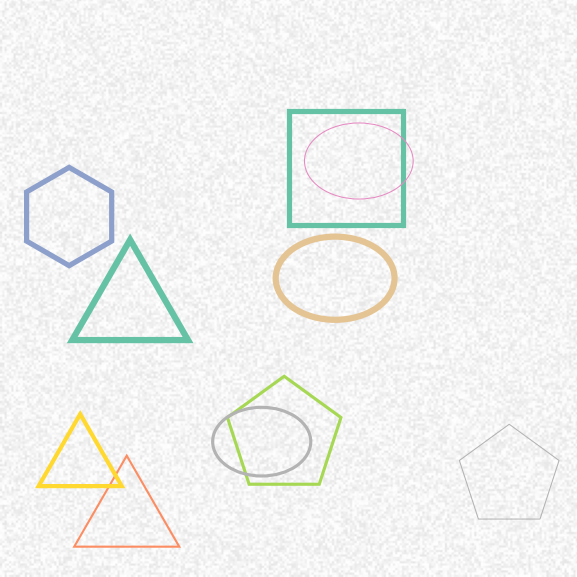[{"shape": "triangle", "thickness": 3, "radius": 0.58, "center": [0.225, 0.468]}, {"shape": "square", "thickness": 2.5, "radius": 0.49, "center": [0.599, 0.708]}, {"shape": "triangle", "thickness": 1, "radius": 0.53, "center": [0.219, 0.105]}, {"shape": "hexagon", "thickness": 2.5, "radius": 0.43, "center": [0.12, 0.624]}, {"shape": "oval", "thickness": 0.5, "radius": 0.47, "center": [0.621, 0.72]}, {"shape": "pentagon", "thickness": 1.5, "radius": 0.52, "center": [0.492, 0.244]}, {"shape": "triangle", "thickness": 2, "radius": 0.42, "center": [0.139, 0.199]}, {"shape": "oval", "thickness": 3, "radius": 0.51, "center": [0.58, 0.517]}, {"shape": "pentagon", "thickness": 0.5, "radius": 0.45, "center": [0.882, 0.174]}, {"shape": "oval", "thickness": 1.5, "radius": 0.42, "center": [0.453, 0.234]}]